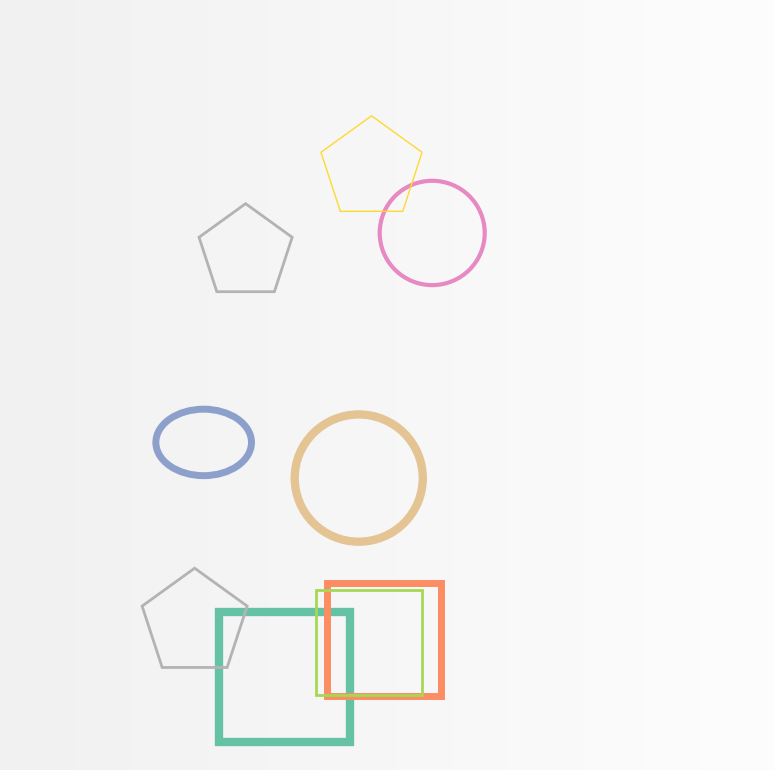[{"shape": "square", "thickness": 3, "radius": 0.42, "center": [0.367, 0.121]}, {"shape": "square", "thickness": 2.5, "radius": 0.37, "center": [0.495, 0.169]}, {"shape": "oval", "thickness": 2.5, "radius": 0.31, "center": [0.263, 0.425]}, {"shape": "circle", "thickness": 1.5, "radius": 0.34, "center": [0.558, 0.697]}, {"shape": "square", "thickness": 1, "radius": 0.34, "center": [0.476, 0.166]}, {"shape": "pentagon", "thickness": 0.5, "radius": 0.34, "center": [0.479, 0.781]}, {"shape": "circle", "thickness": 3, "radius": 0.41, "center": [0.463, 0.379]}, {"shape": "pentagon", "thickness": 1, "radius": 0.32, "center": [0.317, 0.672]}, {"shape": "pentagon", "thickness": 1, "radius": 0.36, "center": [0.251, 0.191]}]